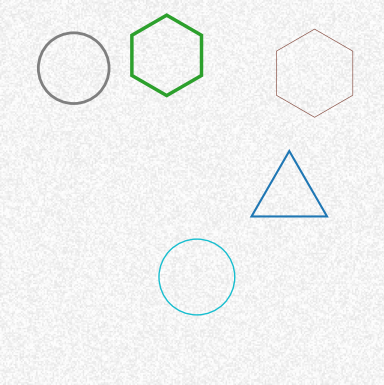[{"shape": "triangle", "thickness": 1.5, "radius": 0.57, "center": [0.751, 0.494]}, {"shape": "hexagon", "thickness": 2.5, "radius": 0.52, "center": [0.433, 0.856]}, {"shape": "hexagon", "thickness": 0.5, "radius": 0.57, "center": [0.817, 0.81]}, {"shape": "circle", "thickness": 2, "radius": 0.46, "center": [0.191, 0.823]}, {"shape": "circle", "thickness": 1, "radius": 0.49, "center": [0.511, 0.28]}]